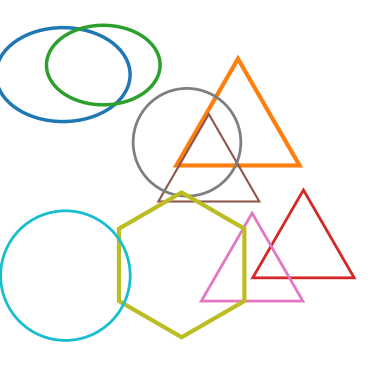[{"shape": "oval", "thickness": 2.5, "radius": 0.87, "center": [0.164, 0.806]}, {"shape": "triangle", "thickness": 3, "radius": 0.92, "center": [0.618, 0.663]}, {"shape": "oval", "thickness": 2.5, "radius": 0.74, "center": [0.268, 0.831]}, {"shape": "triangle", "thickness": 2, "radius": 0.76, "center": [0.788, 0.354]}, {"shape": "triangle", "thickness": 1.5, "radius": 0.76, "center": [0.542, 0.552]}, {"shape": "triangle", "thickness": 2, "radius": 0.76, "center": [0.655, 0.294]}, {"shape": "circle", "thickness": 2, "radius": 0.7, "center": [0.486, 0.631]}, {"shape": "hexagon", "thickness": 3, "radius": 0.94, "center": [0.472, 0.312]}, {"shape": "circle", "thickness": 2, "radius": 0.84, "center": [0.17, 0.284]}]